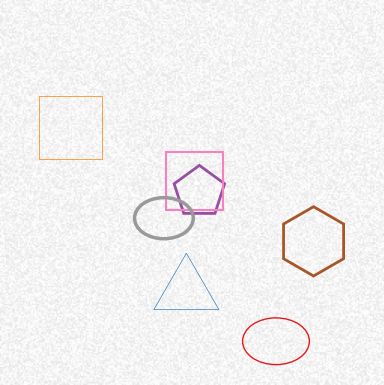[{"shape": "oval", "thickness": 1, "radius": 0.43, "center": [0.717, 0.114]}, {"shape": "triangle", "thickness": 0.5, "radius": 0.49, "center": [0.484, 0.245]}, {"shape": "pentagon", "thickness": 2, "radius": 0.34, "center": [0.518, 0.501]}, {"shape": "square", "thickness": 0.5, "radius": 0.41, "center": [0.183, 0.668]}, {"shape": "hexagon", "thickness": 2, "radius": 0.45, "center": [0.815, 0.373]}, {"shape": "square", "thickness": 1.5, "radius": 0.38, "center": [0.505, 0.531]}, {"shape": "oval", "thickness": 2.5, "radius": 0.38, "center": [0.426, 0.433]}]